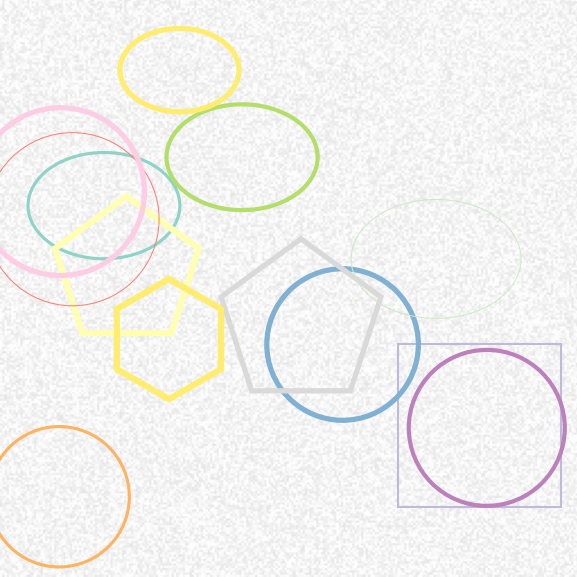[{"shape": "oval", "thickness": 1.5, "radius": 0.66, "center": [0.18, 0.643]}, {"shape": "pentagon", "thickness": 3, "radius": 0.65, "center": [0.22, 0.528]}, {"shape": "square", "thickness": 1, "radius": 0.7, "center": [0.83, 0.263]}, {"shape": "circle", "thickness": 0.5, "radius": 0.75, "center": [0.126, 0.62]}, {"shape": "circle", "thickness": 2.5, "radius": 0.66, "center": [0.593, 0.403]}, {"shape": "circle", "thickness": 1.5, "radius": 0.61, "center": [0.102, 0.139]}, {"shape": "oval", "thickness": 2, "radius": 0.65, "center": [0.419, 0.727]}, {"shape": "circle", "thickness": 2.5, "radius": 0.73, "center": [0.105, 0.667]}, {"shape": "pentagon", "thickness": 2.5, "radius": 0.73, "center": [0.521, 0.44]}, {"shape": "circle", "thickness": 2, "radius": 0.68, "center": [0.843, 0.258]}, {"shape": "oval", "thickness": 0.5, "radius": 0.74, "center": [0.755, 0.551]}, {"shape": "hexagon", "thickness": 3, "radius": 0.52, "center": [0.293, 0.412]}, {"shape": "oval", "thickness": 2.5, "radius": 0.52, "center": [0.311, 0.878]}]